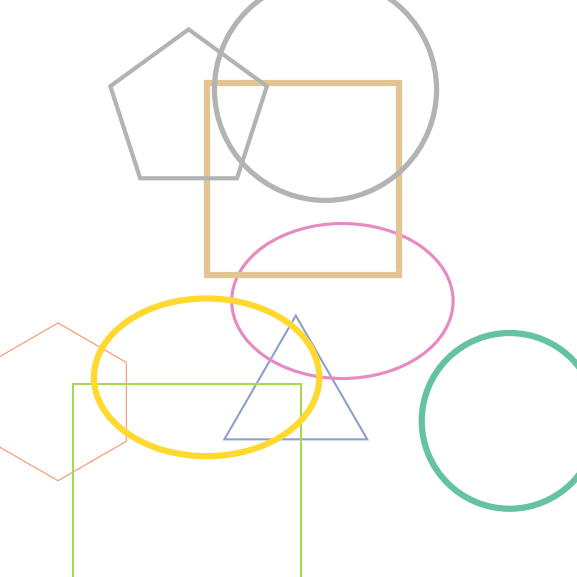[{"shape": "circle", "thickness": 3, "radius": 0.76, "center": [0.882, 0.27]}, {"shape": "hexagon", "thickness": 0.5, "radius": 0.68, "center": [0.1, 0.303]}, {"shape": "triangle", "thickness": 1, "radius": 0.71, "center": [0.512, 0.31]}, {"shape": "oval", "thickness": 1.5, "radius": 0.96, "center": [0.593, 0.478]}, {"shape": "square", "thickness": 1, "radius": 0.99, "center": [0.324, 0.136]}, {"shape": "oval", "thickness": 3, "radius": 0.98, "center": [0.358, 0.346]}, {"shape": "square", "thickness": 3, "radius": 0.83, "center": [0.525, 0.689]}, {"shape": "pentagon", "thickness": 2, "radius": 0.71, "center": [0.327, 0.806]}, {"shape": "circle", "thickness": 2.5, "radius": 0.96, "center": [0.564, 0.844]}]